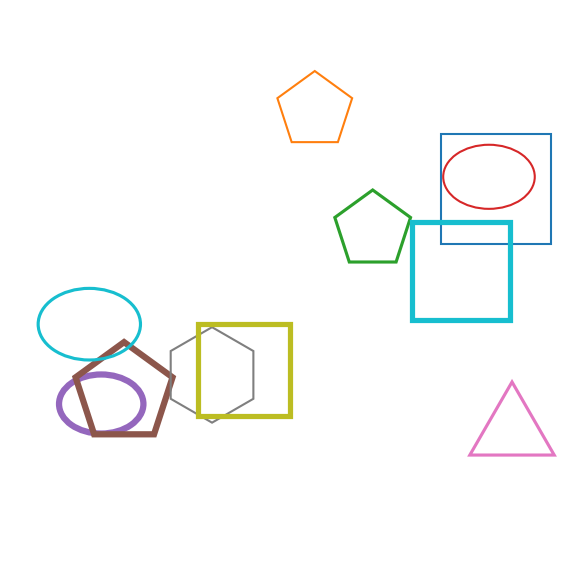[{"shape": "square", "thickness": 1, "radius": 0.48, "center": [0.86, 0.672]}, {"shape": "pentagon", "thickness": 1, "radius": 0.34, "center": [0.545, 0.808]}, {"shape": "pentagon", "thickness": 1.5, "radius": 0.34, "center": [0.645, 0.601]}, {"shape": "oval", "thickness": 1, "radius": 0.4, "center": [0.847, 0.693]}, {"shape": "oval", "thickness": 3, "radius": 0.37, "center": [0.175, 0.3]}, {"shape": "pentagon", "thickness": 3, "radius": 0.44, "center": [0.215, 0.318]}, {"shape": "triangle", "thickness": 1.5, "radius": 0.42, "center": [0.887, 0.253]}, {"shape": "hexagon", "thickness": 1, "radius": 0.41, "center": [0.367, 0.35]}, {"shape": "square", "thickness": 2.5, "radius": 0.4, "center": [0.422, 0.359]}, {"shape": "square", "thickness": 2.5, "radius": 0.42, "center": [0.799, 0.529]}, {"shape": "oval", "thickness": 1.5, "radius": 0.44, "center": [0.155, 0.438]}]